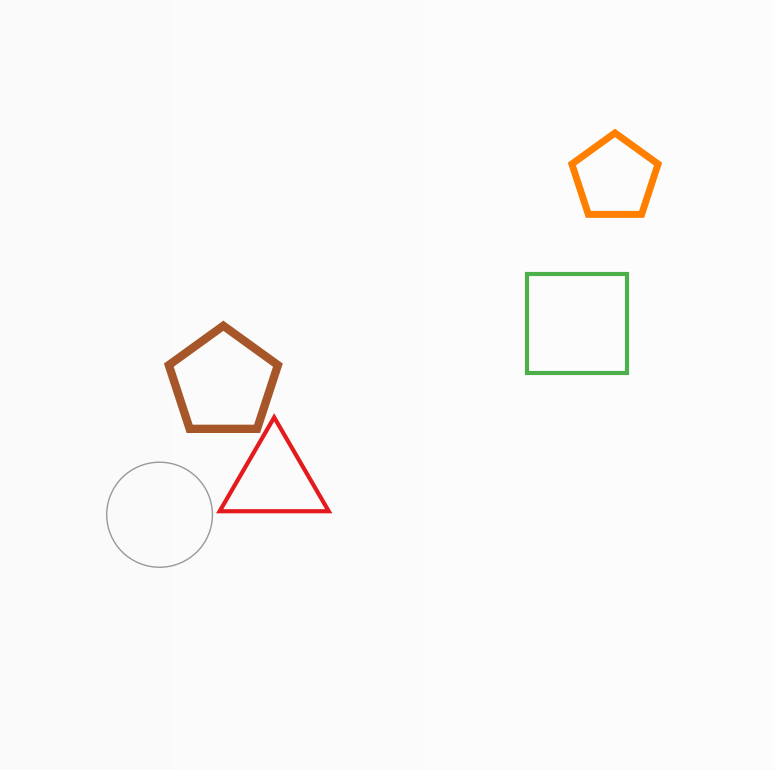[{"shape": "triangle", "thickness": 1.5, "radius": 0.41, "center": [0.354, 0.377]}, {"shape": "square", "thickness": 1.5, "radius": 0.32, "center": [0.744, 0.58]}, {"shape": "pentagon", "thickness": 2.5, "radius": 0.29, "center": [0.794, 0.769]}, {"shape": "pentagon", "thickness": 3, "radius": 0.37, "center": [0.288, 0.503]}, {"shape": "circle", "thickness": 0.5, "radius": 0.34, "center": [0.206, 0.332]}]